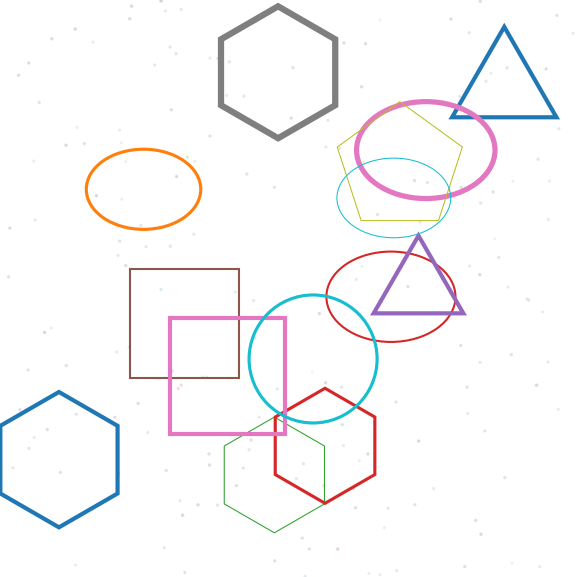[{"shape": "hexagon", "thickness": 2, "radius": 0.59, "center": [0.102, 0.203]}, {"shape": "triangle", "thickness": 2, "radius": 0.52, "center": [0.873, 0.848]}, {"shape": "oval", "thickness": 1.5, "radius": 0.5, "center": [0.249, 0.671]}, {"shape": "hexagon", "thickness": 0.5, "radius": 0.5, "center": [0.475, 0.177]}, {"shape": "oval", "thickness": 1, "radius": 0.56, "center": [0.677, 0.485]}, {"shape": "hexagon", "thickness": 1.5, "radius": 0.5, "center": [0.563, 0.227]}, {"shape": "triangle", "thickness": 2, "radius": 0.45, "center": [0.725, 0.501]}, {"shape": "square", "thickness": 1, "radius": 0.47, "center": [0.319, 0.439]}, {"shape": "oval", "thickness": 2.5, "radius": 0.6, "center": [0.737, 0.739]}, {"shape": "square", "thickness": 2, "radius": 0.5, "center": [0.394, 0.348]}, {"shape": "hexagon", "thickness": 3, "radius": 0.57, "center": [0.482, 0.874]}, {"shape": "pentagon", "thickness": 0.5, "radius": 0.57, "center": [0.692, 0.709]}, {"shape": "oval", "thickness": 0.5, "radius": 0.49, "center": [0.682, 0.656]}, {"shape": "circle", "thickness": 1.5, "radius": 0.55, "center": [0.542, 0.378]}]